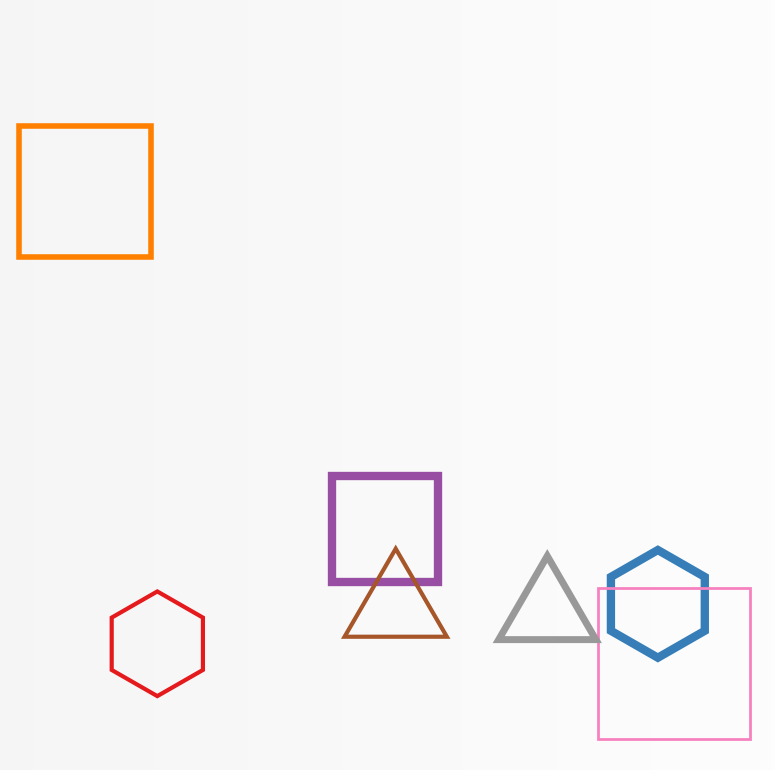[{"shape": "hexagon", "thickness": 1.5, "radius": 0.34, "center": [0.203, 0.164]}, {"shape": "hexagon", "thickness": 3, "radius": 0.35, "center": [0.849, 0.216]}, {"shape": "square", "thickness": 3, "radius": 0.34, "center": [0.497, 0.313]}, {"shape": "square", "thickness": 2, "radius": 0.43, "center": [0.109, 0.751]}, {"shape": "triangle", "thickness": 1.5, "radius": 0.38, "center": [0.511, 0.211]}, {"shape": "square", "thickness": 1, "radius": 0.49, "center": [0.87, 0.139]}, {"shape": "triangle", "thickness": 2.5, "radius": 0.36, "center": [0.706, 0.206]}]